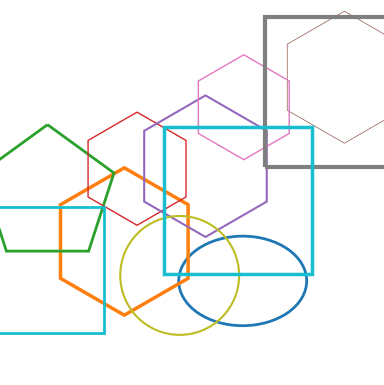[{"shape": "oval", "thickness": 2, "radius": 0.83, "center": [0.63, 0.27]}, {"shape": "hexagon", "thickness": 2.5, "radius": 0.96, "center": [0.323, 0.373]}, {"shape": "pentagon", "thickness": 2, "radius": 0.91, "center": [0.123, 0.495]}, {"shape": "hexagon", "thickness": 1, "radius": 0.73, "center": [0.356, 0.562]}, {"shape": "hexagon", "thickness": 1.5, "radius": 0.92, "center": [0.534, 0.568]}, {"shape": "hexagon", "thickness": 0.5, "radius": 0.86, "center": [0.895, 0.799]}, {"shape": "hexagon", "thickness": 1, "radius": 0.68, "center": [0.633, 0.721]}, {"shape": "square", "thickness": 3, "radius": 0.97, "center": [0.882, 0.762]}, {"shape": "circle", "thickness": 1.5, "radius": 0.77, "center": [0.467, 0.285]}, {"shape": "square", "thickness": 2, "radius": 0.82, "center": [0.105, 0.299]}, {"shape": "square", "thickness": 2.5, "radius": 0.96, "center": [0.617, 0.479]}]